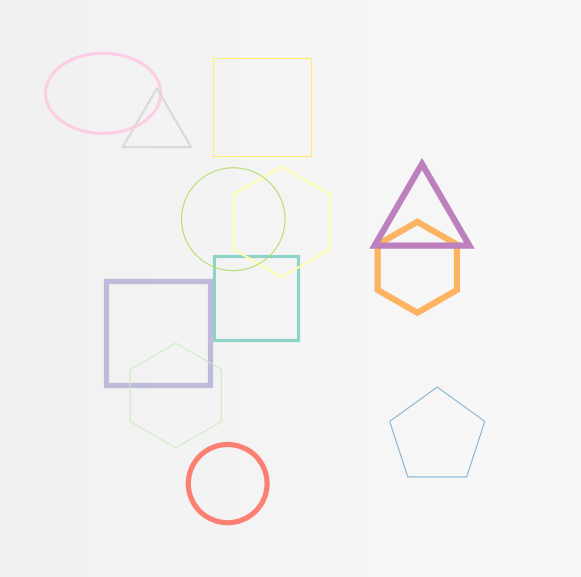[{"shape": "square", "thickness": 1.5, "radius": 0.36, "center": [0.44, 0.483]}, {"shape": "hexagon", "thickness": 1, "radius": 0.48, "center": [0.485, 0.615]}, {"shape": "square", "thickness": 2.5, "radius": 0.45, "center": [0.272, 0.422]}, {"shape": "circle", "thickness": 2.5, "radius": 0.34, "center": [0.392, 0.162]}, {"shape": "pentagon", "thickness": 0.5, "radius": 0.43, "center": [0.752, 0.243]}, {"shape": "hexagon", "thickness": 3, "radius": 0.39, "center": [0.718, 0.536]}, {"shape": "circle", "thickness": 0.5, "radius": 0.45, "center": [0.401, 0.62]}, {"shape": "oval", "thickness": 1.5, "radius": 0.5, "center": [0.177, 0.838]}, {"shape": "triangle", "thickness": 1, "radius": 0.34, "center": [0.27, 0.778]}, {"shape": "triangle", "thickness": 3, "radius": 0.47, "center": [0.726, 0.621]}, {"shape": "hexagon", "thickness": 0.5, "radius": 0.45, "center": [0.302, 0.314]}, {"shape": "square", "thickness": 0.5, "radius": 0.42, "center": [0.451, 0.814]}]